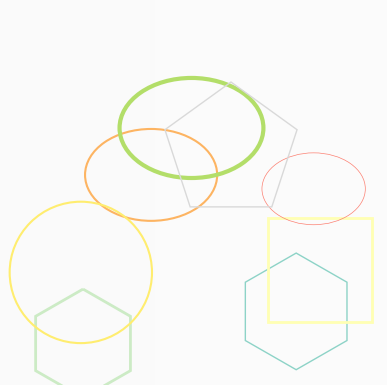[{"shape": "hexagon", "thickness": 1, "radius": 0.76, "center": [0.764, 0.191]}, {"shape": "square", "thickness": 2, "radius": 0.67, "center": [0.826, 0.299]}, {"shape": "oval", "thickness": 0.5, "radius": 0.67, "center": [0.809, 0.51]}, {"shape": "oval", "thickness": 1.5, "radius": 0.85, "center": [0.39, 0.546]}, {"shape": "oval", "thickness": 3, "radius": 0.93, "center": [0.494, 0.668]}, {"shape": "pentagon", "thickness": 1, "radius": 0.9, "center": [0.596, 0.608]}, {"shape": "hexagon", "thickness": 2, "radius": 0.71, "center": [0.214, 0.108]}, {"shape": "circle", "thickness": 1.5, "radius": 0.92, "center": [0.209, 0.292]}]